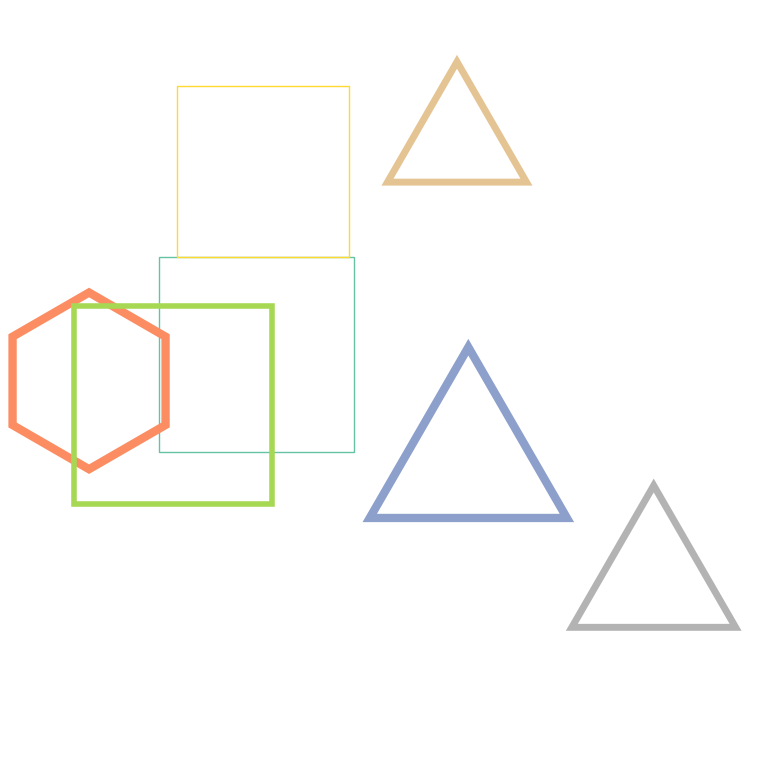[{"shape": "square", "thickness": 0.5, "radius": 0.63, "center": [0.334, 0.539]}, {"shape": "hexagon", "thickness": 3, "radius": 0.57, "center": [0.116, 0.505]}, {"shape": "triangle", "thickness": 3, "radius": 0.74, "center": [0.608, 0.401]}, {"shape": "square", "thickness": 2, "radius": 0.64, "center": [0.224, 0.474]}, {"shape": "square", "thickness": 0.5, "radius": 0.56, "center": [0.342, 0.777]}, {"shape": "triangle", "thickness": 2.5, "radius": 0.52, "center": [0.593, 0.816]}, {"shape": "triangle", "thickness": 2.5, "radius": 0.61, "center": [0.849, 0.247]}]